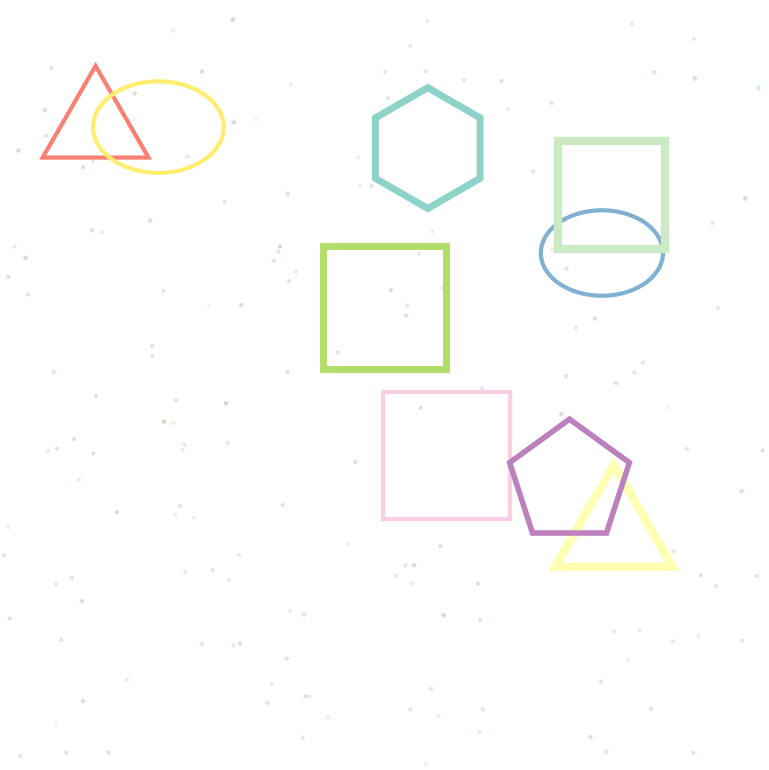[{"shape": "hexagon", "thickness": 2.5, "radius": 0.39, "center": [0.556, 0.808]}, {"shape": "triangle", "thickness": 3, "radius": 0.44, "center": [0.797, 0.308]}, {"shape": "triangle", "thickness": 1.5, "radius": 0.4, "center": [0.124, 0.835]}, {"shape": "oval", "thickness": 1.5, "radius": 0.4, "center": [0.782, 0.671]}, {"shape": "square", "thickness": 2.5, "radius": 0.4, "center": [0.499, 0.6]}, {"shape": "square", "thickness": 1.5, "radius": 0.41, "center": [0.58, 0.408]}, {"shape": "pentagon", "thickness": 2, "radius": 0.41, "center": [0.74, 0.374]}, {"shape": "square", "thickness": 3, "radius": 0.35, "center": [0.794, 0.747]}, {"shape": "oval", "thickness": 1.5, "radius": 0.42, "center": [0.206, 0.835]}]